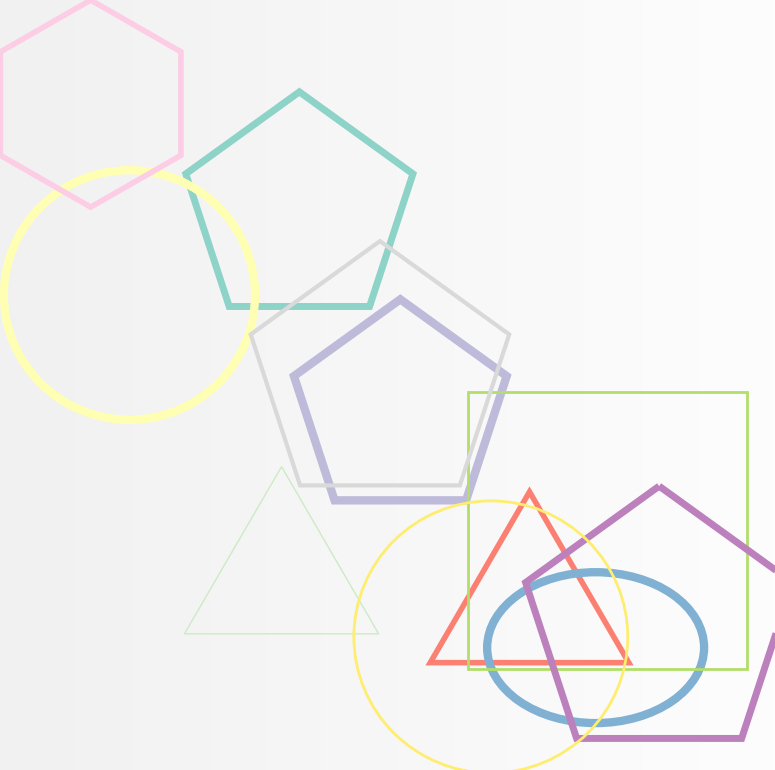[{"shape": "pentagon", "thickness": 2.5, "radius": 0.77, "center": [0.386, 0.727]}, {"shape": "circle", "thickness": 3, "radius": 0.81, "center": [0.167, 0.617]}, {"shape": "pentagon", "thickness": 3, "radius": 0.72, "center": [0.517, 0.467]}, {"shape": "triangle", "thickness": 2, "radius": 0.74, "center": [0.683, 0.213]}, {"shape": "oval", "thickness": 3, "radius": 0.7, "center": [0.769, 0.159]}, {"shape": "square", "thickness": 1, "radius": 0.9, "center": [0.784, 0.311]}, {"shape": "hexagon", "thickness": 2, "radius": 0.67, "center": [0.117, 0.865]}, {"shape": "pentagon", "thickness": 1.5, "radius": 0.88, "center": [0.49, 0.511]}, {"shape": "pentagon", "thickness": 2.5, "radius": 0.91, "center": [0.85, 0.188]}, {"shape": "triangle", "thickness": 0.5, "radius": 0.72, "center": [0.363, 0.249]}, {"shape": "circle", "thickness": 1, "radius": 0.88, "center": [0.633, 0.173]}]